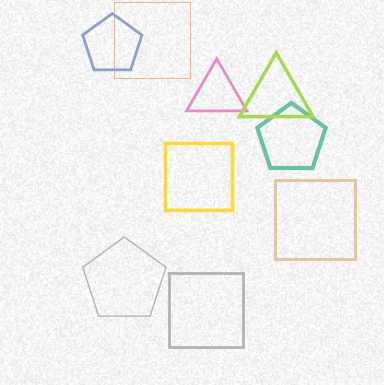[{"shape": "pentagon", "thickness": 3, "radius": 0.47, "center": [0.757, 0.639]}, {"shape": "square", "thickness": 0.5, "radius": 0.49, "center": [0.395, 0.897]}, {"shape": "pentagon", "thickness": 2, "radius": 0.4, "center": [0.292, 0.884]}, {"shape": "triangle", "thickness": 2, "radius": 0.45, "center": [0.563, 0.757]}, {"shape": "triangle", "thickness": 2.5, "radius": 0.55, "center": [0.718, 0.752]}, {"shape": "square", "thickness": 2.5, "radius": 0.43, "center": [0.514, 0.542]}, {"shape": "square", "thickness": 2, "radius": 0.52, "center": [0.819, 0.43]}, {"shape": "pentagon", "thickness": 1, "radius": 0.57, "center": [0.323, 0.271]}, {"shape": "square", "thickness": 2, "radius": 0.48, "center": [0.535, 0.194]}]